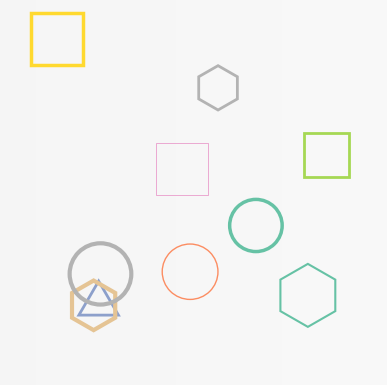[{"shape": "hexagon", "thickness": 1.5, "radius": 0.41, "center": [0.794, 0.233]}, {"shape": "circle", "thickness": 2.5, "radius": 0.34, "center": [0.66, 0.414]}, {"shape": "circle", "thickness": 1, "radius": 0.36, "center": [0.491, 0.294]}, {"shape": "triangle", "thickness": 2, "radius": 0.29, "center": [0.255, 0.211]}, {"shape": "square", "thickness": 0.5, "radius": 0.34, "center": [0.47, 0.56]}, {"shape": "square", "thickness": 2, "radius": 0.29, "center": [0.842, 0.598]}, {"shape": "square", "thickness": 2.5, "radius": 0.33, "center": [0.147, 0.899]}, {"shape": "hexagon", "thickness": 3, "radius": 0.32, "center": [0.242, 0.207]}, {"shape": "hexagon", "thickness": 2, "radius": 0.29, "center": [0.563, 0.772]}, {"shape": "circle", "thickness": 3, "radius": 0.4, "center": [0.259, 0.289]}]